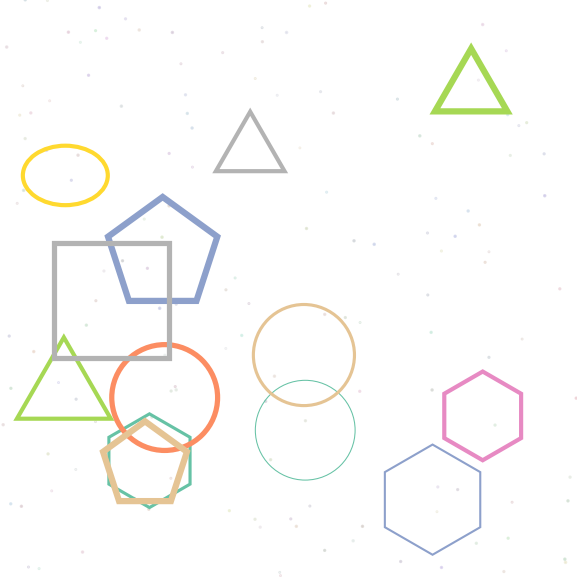[{"shape": "circle", "thickness": 0.5, "radius": 0.43, "center": [0.529, 0.254]}, {"shape": "hexagon", "thickness": 1.5, "radius": 0.41, "center": [0.259, 0.201]}, {"shape": "circle", "thickness": 2.5, "radius": 0.46, "center": [0.285, 0.311]}, {"shape": "pentagon", "thickness": 3, "radius": 0.5, "center": [0.282, 0.559]}, {"shape": "hexagon", "thickness": 1, "radius": 0.48, "center": [0.749, 0.134]}, {"shape": "hexagon", "thickness": 2, "radius": 0.38, "center": [0.836, 0.279]}, {"shape": "triangle", "thickness": 2, "radius": 0.47, "center": [0.111, 0.321]}, {"shape": "triangle", "thickness": 3, "radius": 0.36, "center": [0.816, 0.842]}, {"shape": "oval", "thickness": 2, "radius": 0.37, "center": [0.113, 0.695]}, {"shape": "pentagon", "thickness": 3, "radius": 0.38, "center": [0.251, 0.193]}, {"shape": "circle", "thickness": 1.5, "radius": 0.44, "center": [0.526, 0.384]}, {"shape": "triangle", "thickness": 2, "radius": 0.34, "center": [0.433, 0.737]}, {"shape": "square", "thickness": 2.5, "radius": 0.5, "center": [0.193, 0.479]}]